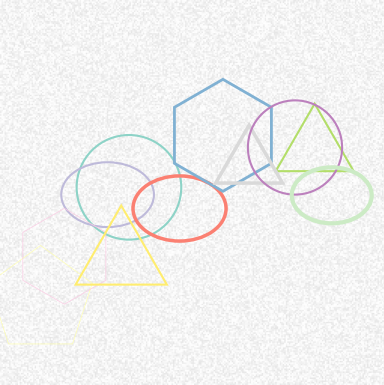[{"shape": "circle", "thickness": 1.5, "radius": 0.68, "center": [0.335, 0.513]}, {"shape": "pentagon", "thickness": 0.5, "radius": 0.71, "center": [0.105, 0.221]}, {"shape": "oval", "thickness": 1.5, "radius": 0.6, "center": [0.279, 0.494]}, {"shape": "oval", "thickness": 2.5, "radius": 0.6, "center": [0.466, 0.458]}, {"shape": "hexagon", "thickness": 2, "radius": 0.73, "center": [0.579, 0.649]}, {"shape": "triangle", "thickness": 1.5, "radius": 0.58, "center": [0.817, 0.614]}, {"shape": "hexagon", "thickness": 0.5, "radius": 0.62, "center": [0.167, 0.334]}, {"shape": "triangle", "thickness": 2.5, "radius": 0.5, "center": [0.647, 0.575]}, {"shape": "circle", "thickness": 1.5, "radius": 0.61, "center": [0.766, 0.617]}, {"shape": "oval", "thickness": 3, "radius": 0.52, "center": [0.862, 0.493]}, {"shape": "triangle", "thickness": 1.5, "radius": 0.68, "center": [0.315, 0.329]}]